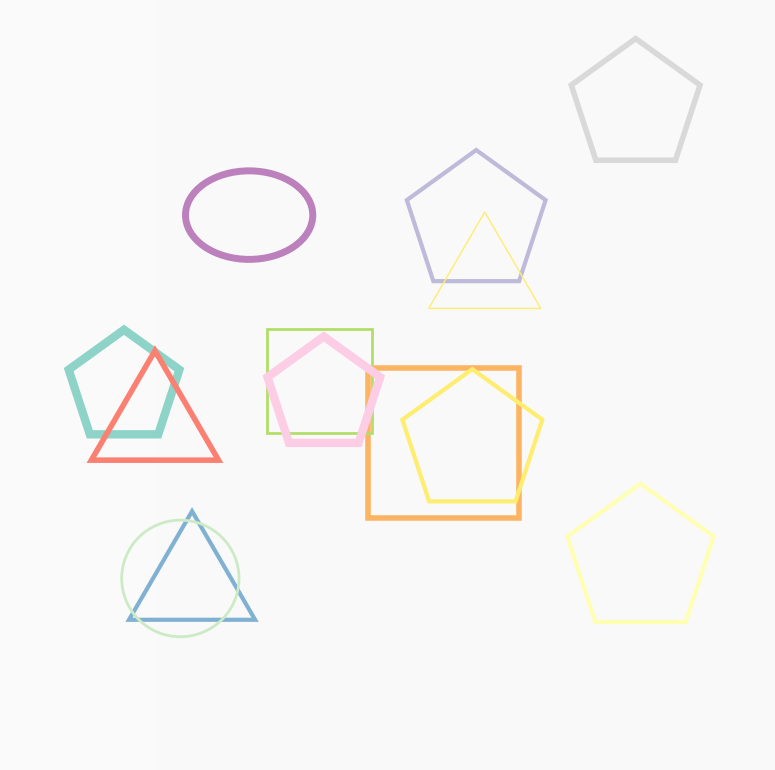[{"shape": "pentagon", "thickness": 3, "radius": 0.38, "center": [0.16, 0.497]}, {"shape": "pentagon", "thickness": 1.5, "radius": 0.5, "center": [0.826, 0.273]}, {"shape": "pentagon", "thickness": 1.5, "radius": 0.47, "center": [0.614, 0.711]}, {"shape": "triangle", "thickness": 2, "radius": 0.47, "center": [0.2, 0.45]}, {"shape": "triangle", "thickness": 1.5, "radius": 0.47, "center": [0.248, 0.242]}, {"shape": "square", "thickness": 2, "radius": 0.49, "center": [0.572, 0.425]}, {"shape": "square", "thickness": 1, "radius": 0.34, "center": [0.413, 0.505]}, {"shape": "pentagon", "thickness": 3, "radius": 0.38, "center": [0.418, 0.487]}, {"shape": "pentagon", "thickness": 2, "radius": 0.44, "center": [0.82, 0.863]}, {"shape": "oval", "thickness": 2.5, "radius": 0.41, "center": [0.321, 0.721]}, {"shape": "circle", "thickness": 1, "radius": 0.38, "center": [0.233, 0.249]}, {"shape": "triangle", "thickness": 0.5, "radius": 0.42, "center": [0.625, 0.641]}, {"shape": "pentagon", "thickness": 1.5, "radius": 0.47, "center": [0.609, 0.426]}]